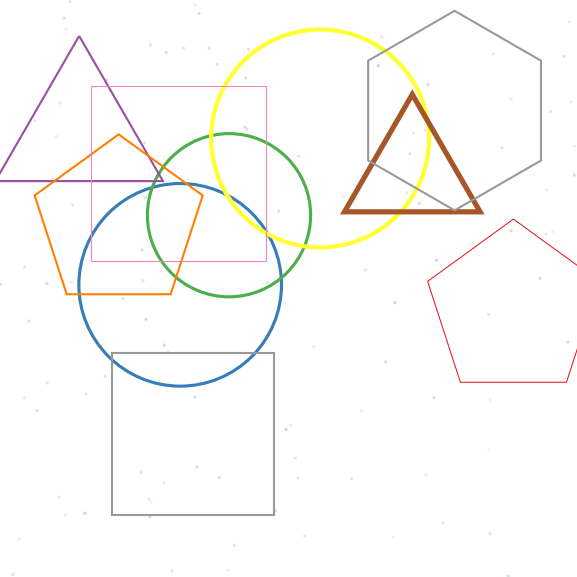[{"shape": "pentagon", "thickness": 0.5, "radius": 0.78, "center": [0.889, 0.464]}, {"shape": "circle", "thickness": 1.5, "radius": 0.88, "center": [0.312, 0.506]}, {"shape": "circle", "thickness": 1.5, "radius": 0.71, "center": [0.397, 0.626]}, {"shape": "triangle", "thickness": 1, "radius": 0.84, "center": [0.137, 0.769]}, {"shape": "pentagon", "thickness": 1, "radius": 0.77, "center": [0.206, 0.613]}, {"shape": "circle", "thickness": 2, "radius": 0.94, "center": [0.554, 0.759]}, {"shape": "triangle", "thickness": 2.5, "radius": 0.68, "center": [0.714, 0.7]}, {"shape": "square", "thickness": 0.5, "radius": 0.76, "center": [0.309, 0.699]}, {"shape": "hexagon", "thickness": 1, "radius": 0.86, "center": [0.787, 0.808]}, {"shape": "square", "thickness": 1, "radius": 0.7, "center": [0.335, 0.247]}]